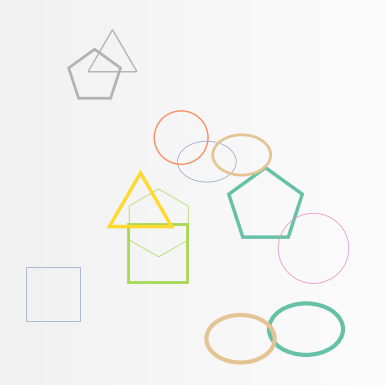[{"shape": "oval", "thickness": 3, "radius": 0.48, "center": [0.79, 0.145]}, {"shape": "pentagon", "thickness": 2.5, "radius": 0.5, "center": [0.685, 0.465]}, {"shape": "circle", "thickness": 1, "radius": 0.35, "center": [0.467, 0.643]}, {"shape": "square", "thickness": 0.5, "radius": 0.35, "center": [0.137, 0.237]}, {"shape": "oval", "thickness": 0.5, "radius": 0.38, "center": [0.534, 0.58]}, {"shape": "circle", "thickness": 0.5, "radius": 0.46, "center": [0.809, 0.355]}, {"shape": "hexagon", "thickness": 0.5, "radius": 0.44, "center": [0.41, 0.421]}, {"shape": "square", "thickness": 2, "radius": 0.38, "center": [0.406, 0.343]}, {"shape": "triangle", "thickness": 2.5, "radius": 0.46, "center": [0.363, 0.458]}, {"shape": "oval", "thickness": 2, "radius": 0.37, "center": [0.624, 0.598]}, {"shape": "oval", "thickness": 3, "radius": 0.44, "center": [0.621, 0.12]}, {"shape": "triangle", "thickness": 1, "radius": 0.36, "center": [0.29, 0.85]}, {"shape": "pentagon", "thickness": 2, "radius": 0.35, "center": [0.244, 0.802]}]